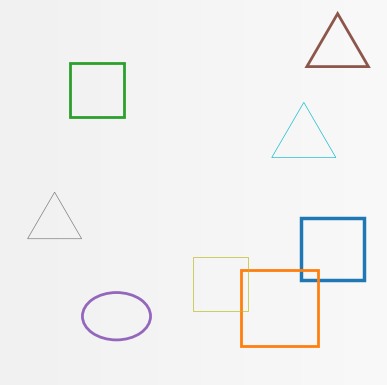[{"shape": "square", "thickness": 2.5, "radius": 0.41, "center": [0.858, 0.353]}, {"shape": "square", "thickness": 2, "radius": 0.49, "center": [0.721, 0.2]}, {"shape": "square", "thickness": 2, "radius": 0.35, "center": [0.25, 0.765]}, {"shape": "oval", "thickness": 2, "radius": 0.44, "center": [0.301, 0.179]}, {"shape": "triangle", "thickness": 2, "radius": 0.46, "center": [0.871, 0.873]}, {"shape": "triangle", "thickness": 0.5, "radius": 0.4, "center": [0.141, 0.42]}, {"shape": "square", "thickness": 0.5, "radius": 0.35, "center": [0.569, 0.263]}, {"shape": "triangle", "thickness": 0.5, "radius": 0.48, "center": [0.784, 0.639]}]